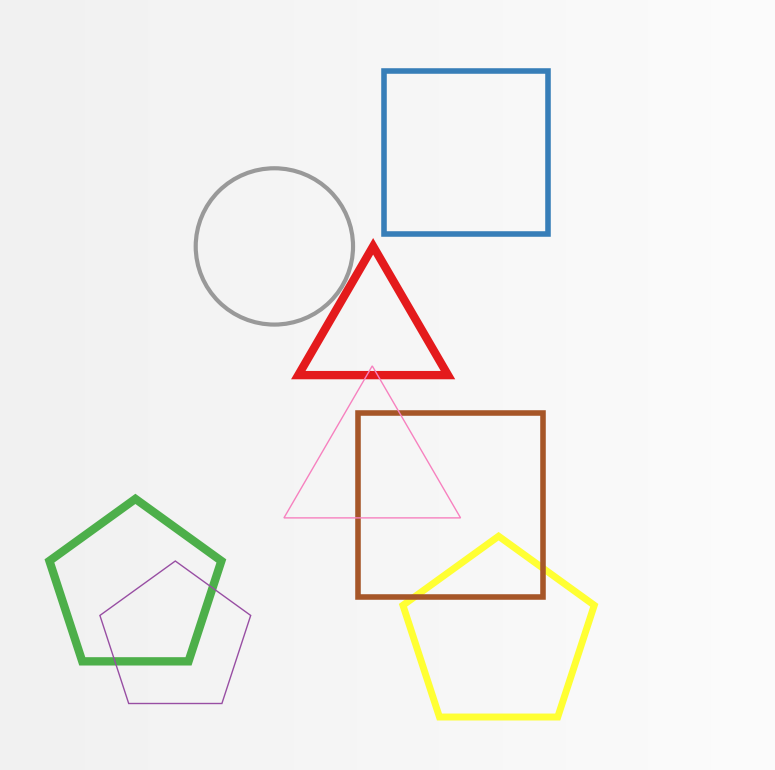[{"shape": "triangle", "thickness": 3, "radius": 0.56, "center": [0.481, 0.569]}, {"shape": "square", "thickness": 2, "radius": 0.53, "center": [0.601, 0.802]}, {"shape": "pentagon", "thickness": 3, "radius": 0.58, "center": [0.175, 0.235]}, {"shape": "pentagon", "thickness": 0.5, "radius": 0.51, "center": [0.226, 0.169]}, {"shape": "pentagon", "thickness": 2.5, "radius": 0.65, "center": [0.643, 0.174]}, {"shape": "square", "thickness": 2, "radius": 0.6, "center": [0.582, 0.344]}, {"shape": "triangle", "thickness": 0.5, "radius": 0.66, "center": [0.48, 0.393]}, {"shape": "circle", "thickness": 1.5, "radius": 0.51, "center": [0.354, 0.68]}]